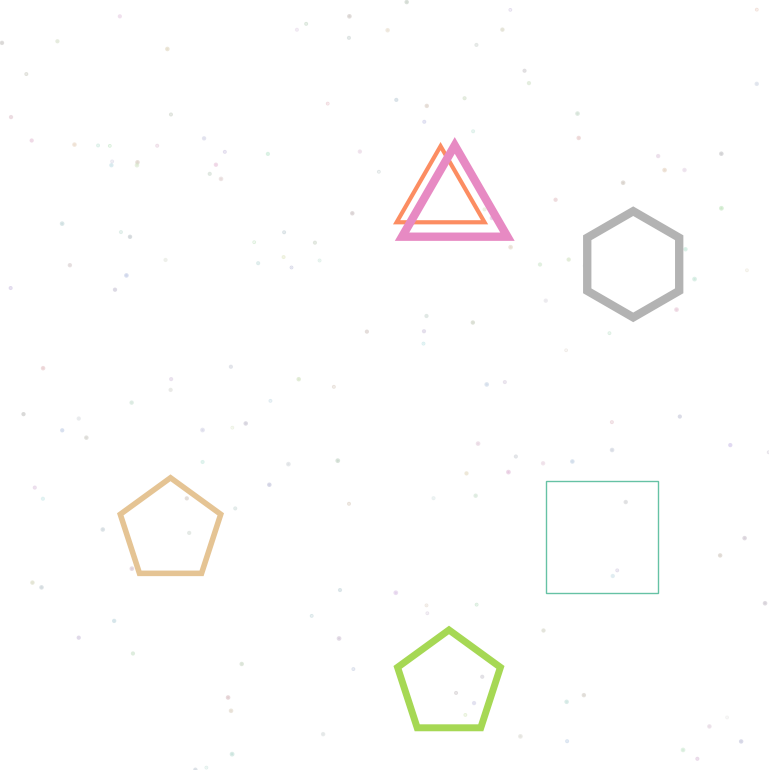[{"shape": "square", "thickness": 0.5, "radius": 0.36, "center": [0.781, 0.303]}, {"shape": "triangle", "thickness": 1.5, "radius": 0.33, "center": [0.572, 0.744]}, {"shape": "triangle", "thickness": 3, "radius": 0.4, "center": [0.591, 0.732]}, {"shape": "pentagon", "thickness": 2.5, "radius": 0.35, "center": [0.583, 0.112]}, {"shape": "pentagon", "thickness": 2, "radius": 0.34, "center": [0.221, 0.311]}, {"shape": "hexagon", "thickness": 3, "radius": 0.34, "center": [0.822, 0.657]}]